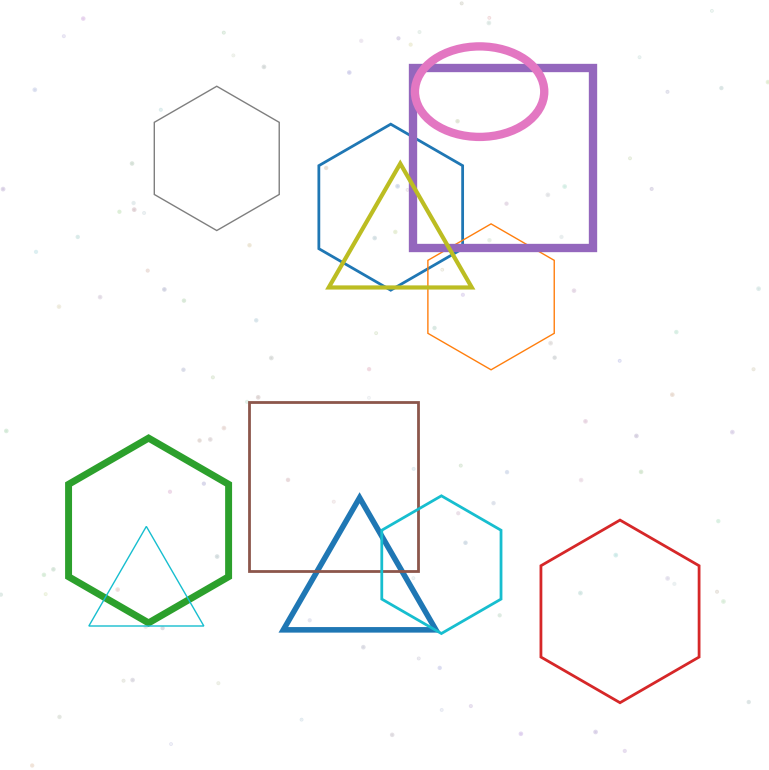[{"shape": "triangle", "thickness": 2, "radius": 0.57, "center": [0.467, 0.239]}, {"shape": "hexagon", "thickness": 1, "radius": 0.54, "center": [0.507, 0.731]}, {"shape": "hexagon", "thickness": 0.5, "radius": 0.47, "center": [0.638, 0.615]}, {"shape": "hexagon", "thickness": 2.5, "radius": 0.6, "center": [0.193, 0.311]}, {"shape": "hexagon", "thickness": 1, "radius": 0.59, "center": [0.805, 0.206]}, {"shape": "square", "thickness": 3, "radius": 0.58, "center": [0.654, 0.794]}, {"shape": "square", "thickness": 1, "radius": 0.55, "center": [0.434, 0.368]}, {"shape": "oval", "thickness": 3, "radius": 0.42, "center": [0.623, 0.881]}, {"shape": "hexagon", "thickness": 0.5, "radius": 0.47, "center": [0.282, 0.794]}, {"shape": "triangle", "thickness": 1.5, "radius": 0.54, "center": [0.52, 0.68]}, {"shape": "hexagon", "thickness": 1, "radius": 0.45, "center": [0.573, 0.267]}, {"shape": "triangle", "thickness": 0.5, "radius": 0.43, "center": [0.19, 0.23]}]